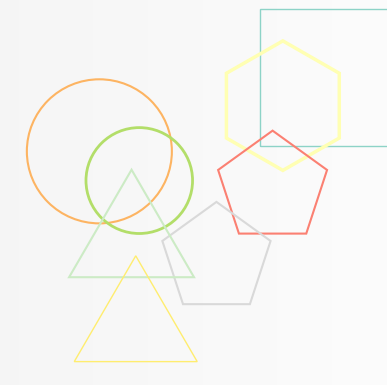[{"shape": "square", "thickness": 1, "radius": 0.88, "center": [0.849, 0.799]}, {"shape": "hexagon", "thickness": 2.5, "radius": 0.84, "center": [0.73, 0.726]}, {"shape": "pentagon", "thickness": 1.5, "radius": 0.74, "center": [0.703, 0.513]}, {"shape": "circle", "thickness": 1.5, "radius": 0.94, "center": [0.256, 0.607]}, {"shape": "circle", "thickness": 2, "radius": 0.69, "center": [0.359, 0.531]}, {"shape": "pentagon", "thickness": 1.5, "radius": 0.73, "center": [0.559, 0.329]}, {"shape": "triangle", "thickness": 1.5, "radius": 0.93, "center": [0.339, 0.373]}, {"shape": "triangle", "thickness": 1, "radius": 0.92, "center": [0.35, 0.152]}]